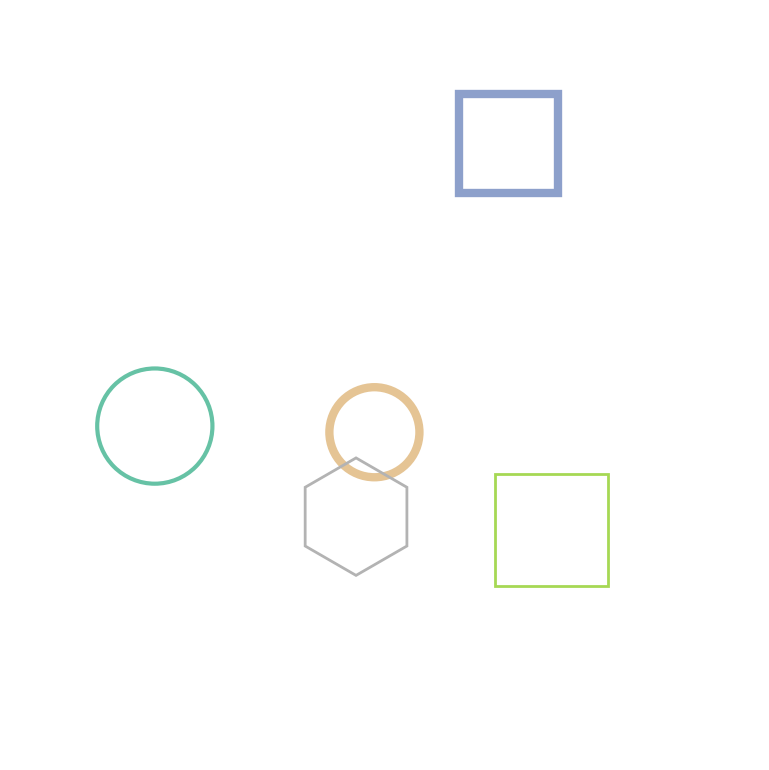[{"shape": "circle", "thickness": 1.5, "radius": 0.37, "center": [0.201, 0.447]}, {"shape": "square", "thickness": 3, "radius": 0.32, "center": [0.66, 0.814]}, {"shape": "square", "thickness": 1, "radius": 0.36, "center": [0.716, 0.311]}, {"shape": "circle", "thickness": 3, "radius": 0.29, "center": [0.486, 0.439]}, {"shape": "hexagon", "thickness": 1, "radius": 0.38, "center": [0.462, 0.329]}]